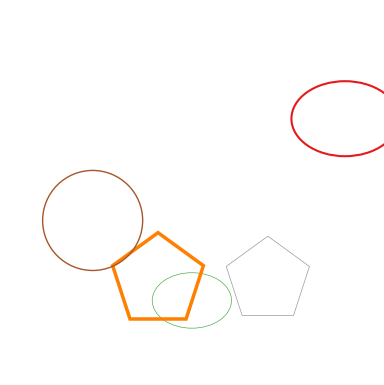[{"shape": "oval", "thickness": 1.5, "radius": 0.7, "center": [0.896, 0.692]}, {"shape": "oval", "thickness": 0.5, "radius": 0.51, "center": [0.498, 0.22]}, {"shape": "pentagon", "thickness": 2.5, "radius": 0.62, "center": [0.41, 0.272]}, {"shape": "circle", "thickness": 1, "radius": 0.65, "center": [0.241, 0.427]}, {"shape": "pentagon", "thickness": 0.5, "radius": 0.57, "center": [0.696, 0.273]}]